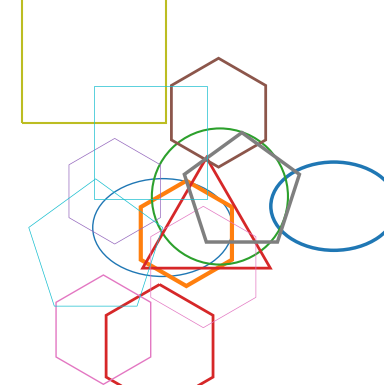[{"shape": "oval", "thickness": 1, "radius": 0.91, "center": [0.422, 0.409]}, {"shape": "oval", "thickness": 2.5, "radius": 0.82, "center": [0.867, 0.464]}, {"shape": "hexagon", "thickness": 3, "radius": 0.68, "center": [0.484, 0.394]}, {"shape": "circle", "thickness": 1.5, "radius": 0.88, "center": [0.571, 0.49]}, {"shape": "hexagon", "thickness": 2, "radius": 0.8, "center": [0.414, 0.101]}, {"shape": "triangle", "thickness": 2, "radius": 0.96, "center": [0.536, 0.399]}, {"shape": "hexagon", "thickness": 0.5, "radius": 0.69, "center": [0.298, 0.503]}, {"shape": "hexagon", "thickness": 2, "radius": 0.71, "center": [0.568, 0.707]}, {"shape": "hexagon", "thickness": 0.5, "radius": 0.79, "center": [0.528, 0.306]}, {"shape": "hexagon", "thickness": 1, "radius": 0.71, "center": [0.269, 0.144]}, {"shape": "pentagon", "thickness": 2.5, "radius": 0.79, "center": [0.628, 0.498]}, {"shape": "square", "thickness": 1.5, "radius": 0.94, "center": [0.245, 0.866]}, {"shape": "square", "thickness": 0.5, "radius": 0.73, "center": [0.392, 0.63]}, {"shape": "pentagon", "thickness": 0.5, "radius": 0.91, "center": [0.248, 0.353]}]